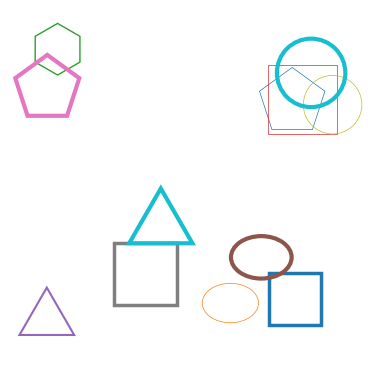[{"shape": "pentagon", "thickness": 0.5, "radius": 0.45, "center": [0.759, 0.735]}, {"shape": "square", "thickness": 2.5, "radius": 0.34, "center": [0.766, 0.224]}, {"shape": "oval", "thickness": 0.5, "radius": 0.37, "center": [0.598, 0.213]}, {"shape": "hexagon", "thickness": 1, "radius": 0.34, "center": [0.15, 0.872]}, {"shape": "square", "thickness": 0.5, "radius": 0.45, "center": [0.786, 0.743]}, {"shape": "triangle", "thickness": 1.5, "radius": 0.41, "center": [0.122, 0.171]}, {"shape": "oval", "thickness": 3, "radius": 0.39, "center": [0.679, 0.332]}, {"shape": "pentagon", "thickness": 3, "radius": 0.44, "center": [0.123, 0.77]}, {"shape": "square", "thickness": 2.5, "radius": 0.41, "center": [0.378, 0.288]}, {"shape": "circle", "thickness": 0.5, "radius": 0.38, "center": [0.864, 0.728]}, {"shape": "triangle", "thickness": 3, "radius": 0.47, "center": [0.418, 0.416]}, {"shape": "circle", "thickness": 3, "radius": 0.44, "center": [0.808, 0.811]}]